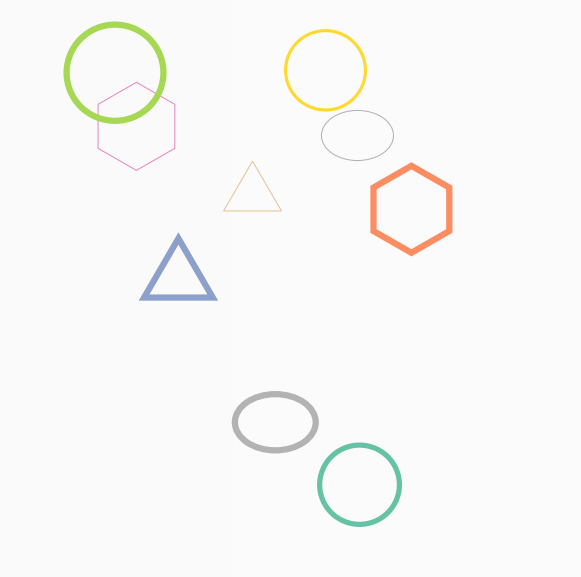[{"shape": "circle", "thickness": 2.5, "radius": 0.34, "center": [0.619, 0.16]}, {"shape": "hexagon", "thickness": 3, "radius": 0.38, "center": [0.708, 0.637]}, {"shape": "triangle", "thickness": 3, "radius": 0.34, "center": [0.307, 0.518]}, {"shape": "hexagon", "thickness": 0.5, "radius": 0.38, "center": [0.235, 0.78]}, {"shape": "circle", "thickness": 3, "radius": 0.42, "center": [0.198, 0.873]}, {"shape": "circle", "thickness": 1.5, "radius": 0.34, "center": [0.56, 0.877]}, {"shape": "triangle", "thickness": 0.5, "radius": 0.29, "center": [0.434, 0.663]}, {"shape": "oval", "thickness": 3, "radius": 0.35, "center": [0.474, 0.268]}, {"shape": "oval", "thickness": 0.5, "radius": 0.31, "center": [0.615, 0.764]}]